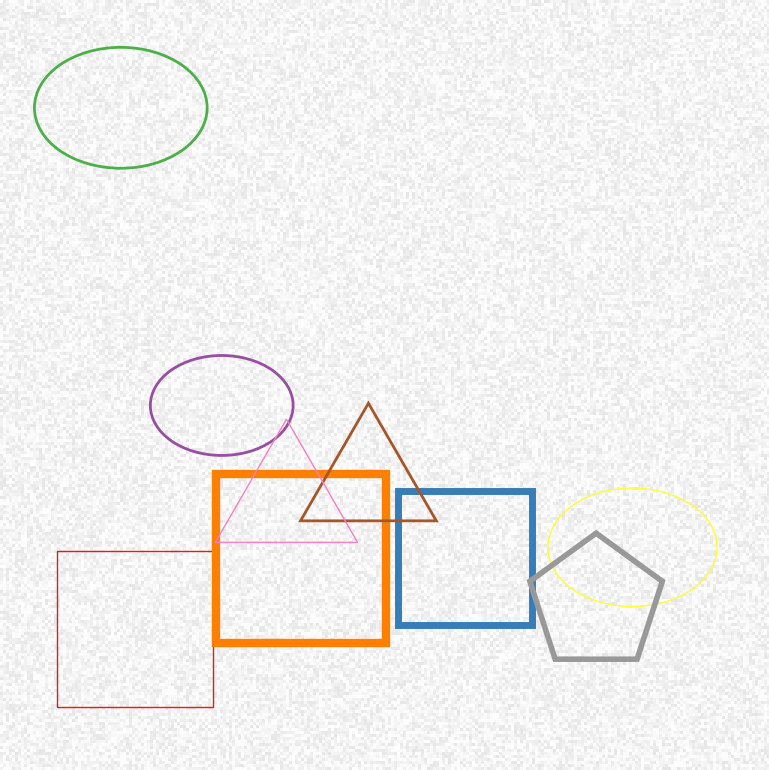[{"shape": "square", "thickness": 0.5, "radius": 0.51, "center": [0.175, 0.183]}, {"shape": "square", "thickness": 2.5, "radius": 0.44, "center": [0.604, 0.275]}, {"shape": "oval", "thickness": 1, "radius": 0.56, "center": [0.157, 0.86]}, {"shape": "oval", "thickness": 1, "radius": 0.46, "center": [0.288, 0.473]}, {"shape": "square", "thickness": 3, "radius": 0.55, "center": [0.391, 0.275]}, {"shape": "oval", "thickness": 0.5, "radius": 0.55, "center": [0.821, 0.289]}, {"shape": "triangle", "thickness": 1, "radius": 0.51, "center": [0.478, 0.374]}, {"shape": "triangle", "thickness": 0.5, "radius": 0.53, "center": [0.372, 0.349]}, {"shape": "pentagon", "thickness": 2, "radius": 0.45, "center": [0.774, 0.217]}]